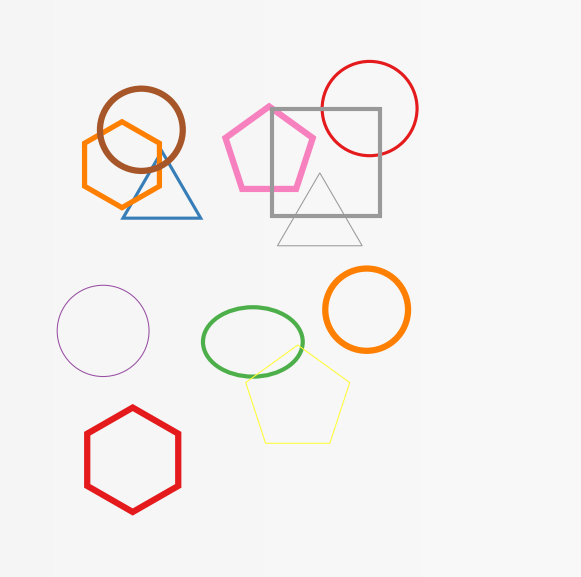[{"shape": "hexagon", "thickness": 3, "radius": 0.45, "center": [0.228, 0.203]}, {"shape": "circle", "thickness": 1.5, "radius": 0.41, "center": [0.636, 0.811]}, {"shape": "triangle", "thickness": 1.5, "radius": 0.39, "center": [0.278, 0.66]}, {"shape": "oval", "thickness": 2, "radius": 0.43, "center": [0.435, 0.407]}, {"shape": "circle", "thickness": 0.5, "radius": 0.4, "center": [0.177, 0.426]}, {"shape": "hexagon", "thickness": 2.5, "radius": 0.37, "center": [0.21, 0.714]}, {"shape": "circle", "thickness": 3, "radius": 0.36, "center": [0.631, 0.463]}, {"shape": "pentagon", "thickness": 0.5, "radius": 0.47, "center": [0.512, 0.308]}, {"shape": "circle", "thickness": 3, "radius": 0.36, "center": [0.243, 0.774]}, {"shape": "pentagon", "thickness": 3, "radius": 0.39, "center": [0.463, 0.736]}, {"shape": "square", "thickness": 2, "radius": 0.46, "center": [0.561, 0.717]}, {"shape": "triangle", "thickness": 0.5, "radius": 0.42, "center": [0.55, 0.616]}]